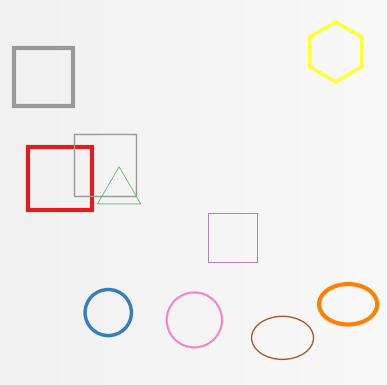[{"shape": "square", "thickness": 3, "radius": 0.41, "center": [0.155, 0.536]}, {"shape": "circle", "thickness": 2.5, "radius": 0.3, "center": [0.279, 0.188]}, {"shape": "triangle", "thickness": 0.5, "radius": 0.32, "center": [0.307, 0.503]}, {"shape": "square", "thickness": 0.5, "radius": 0.32, "center": [0.599, 0.383]}, {"shape": "oval", "thickness": 3, "radius": 0.38, "center": [0.899, 0.21]}, {"shape": "hexagon", "thickness": 2.5, "radius": 0.39, "center": [0.866, 0.865]}, {"shape": "oval", "thickness": 1, "radius": 0.4, "center": [0.729, 0.122]}, {"shape": "circle", "thickness": 1.5, "radius": 0.36, "center": [0.502, 0.169]}, {"shape": "square", "thickness": 1, "radius": 0.4, "center": [0.27, 0.571]}, {"shape": "square", "thickness": 3, "radius": 0.38, "center": [0.112, 0.8]}]